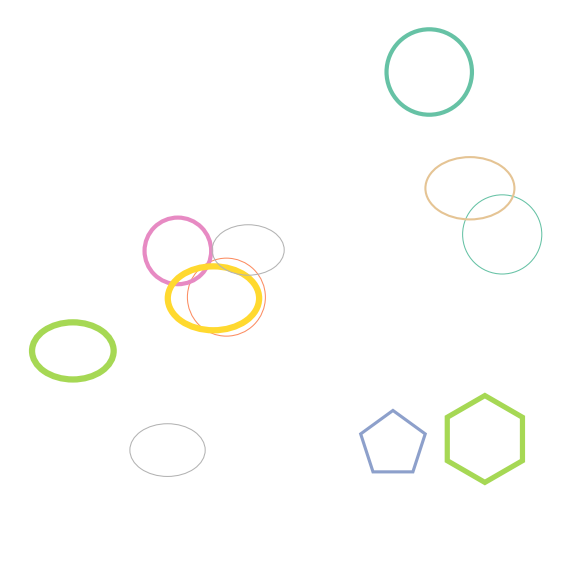[{"shape": "circle", "thickness": 0.5, "radius": 0.34, "center": [0.87, 0.593]}, {"shape": "circle", "thickness": 2, "radius": 0.37, "center": [0.743, 0.874]}, {"shape": "circle", "thickness": 0.5, "radius": 0.34, "center": [0.392, 0.485]}, {"shape": "pentagon", "thickness": 1.5, "radius": 0.29, "center": [0.68, 0.23]}, {"shape": "circle", "thickness": 2, "radius": 0.29, "center": [0.308, 0.565]}, {"shape": "oval", "thickness": 3, "radius": 0.35, "center": [0.126, 0.392]}, {"shape": "hexagon", "thickness": 2.5, "radius": 0.38, "center": [0.84, 0.239]}, {"shape": "oval", "thickness": 3, "radius": 0.4, "center": [0.37, 0.483]}, {"shape": "oval", "thickness": 1, "radius": 0.39, "center": [0.814, 0.673]}, {"shape": "oval", "thickness": 0.5, "radius": 0.33, "center": [0.29, 0.22]}, {"shape": "oval", "thickness": 0.5, "radius": 0.31, "center": [0.43, 0.566]}]